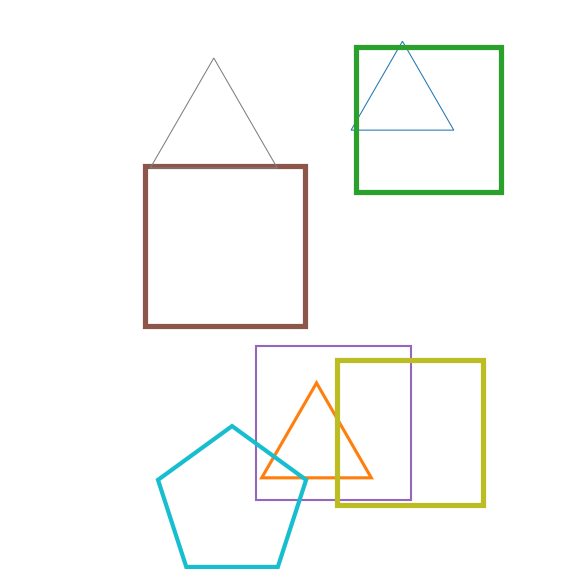[{"shape": "triangle", "thickness": 0.5, "radius": 0.51, "center": [0.697, 0.825]}, {"shape": "triangle", "thickness": 1.5, "radius": 0.55, "center": [0.548, 0.227]}, {"shape": "square", "thickness": 2.5, "radius": 0.63, "center": [0.742, 0.792]}, {"shape": "square", "thickness": 1, "radius": 0.67, "center": [0.577, 0.266]}, {"shape": "square", "thickness": 2.5, "radius": 0.69, "center": [0.39, 0.573]}, {"shape": "triangle", "thickness": 0.5, "radius": 0.63, "center": [0.37, 0.772]}, {"shape": "square", "thickness": 2.5, "radius": 0.63, "center": [0.71, 0.25]}, {"shape": "pentagon", "thickness": 2, "radius": 0.67, "center": [0.402, 0.127]}]